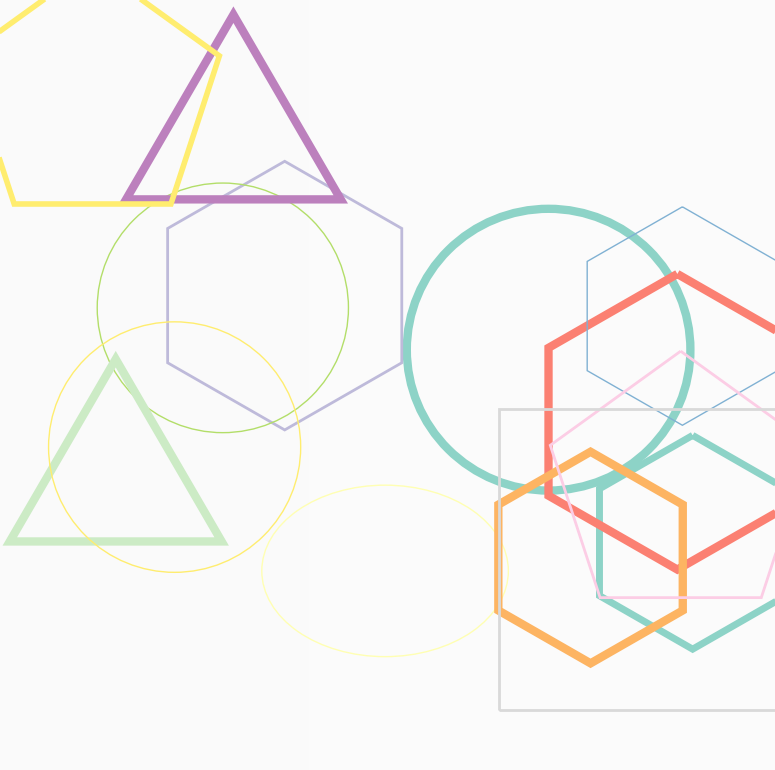[{"shape": "hexagon", "thickness": 2.5, "radius": 0.69, "center": [0.894, 0.296]}, {"shape": "circle", "thickness": 3, "radius": 0.91, "center": [0.708, 0.546]}, {"shape": "oval", "thickness": 0.5, "radius": 0.8, "center": [0.497, 0.259]}, {"shape": "hexagon", "thickness": 1, "radius": 0.87, "center": [0.367, 0.616]}, {"shape": "hexagon", "thickness": 3, "radius": 0.96, "center": [0.874, 0.452]}, {"shape": "hexagon", "thickness": 0.5, "radius": 0.71, "center": [0.881, 0.59]}, {"shape": "hexagon", "thickness": 3, "radius": 0.69, "center": [0.762, 0.276]}, {"shape": "circle", "thickness": 0.5, "radius": 0.81, "center": [0.288, 0.6]}, {"shape": "pentagon", "thickness": 1, "radius": 0.88, "center": [0.878, 0.367]}, {"shape": "square", "thickness": 1, "radius": 0.98, "center": [0.839, 0.274]}, {"shape": "triangle", "thickness": 3, "radius": 0.8, "center": [0.301, 0.821]}, {"shape": "triangle", "thickness": 3, "radius": 0.79, "center": [0.149, 0.376]}, {"shape": "circle", "thickness": 0.5, "radius": 0.81, "center": [0.225, 0.419]}, {"shape": "pentagon", "thickness": 2, "radius": 0.86, "center": [0.119, 0.874]}]